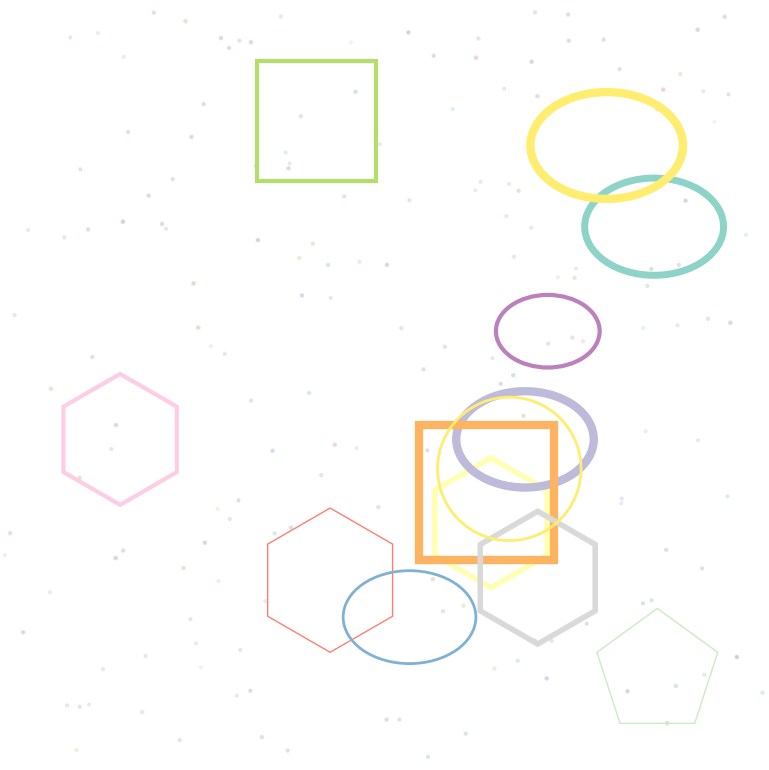[{"shape": "oval", "thickness": 2.5, "radius": 0.45, "center": [0.85, 0.706]}, {"shape": "hexagon", "thickness": 2, "radius": 0.42, "center": [0.638, 0.321]}, {"shape": "oval", "thickness": 3, "radius": 0.45, "center": [0.682, 0.429]}, {"shape": "hexagon", "thickness": 0.5, "radius": 0.47, "center": [0.429, 0.247]}, {"shape": "oval", "thickness": 1, "radius": 0.43, "center": [0.532, 0.199]}, {"shape": "square", "thickness": 3, "radius": 0.44, "center": [0.632, 0.361]}, {"shape": "square", "thickness": 1.5, "radius": 0.39, "center": [0.411, 0.843]}, {"shape": "hexagon", "thickness": 1.5, "radius": 0.43, "center": [0.156, 0.429]}, {"shape": "hexagon", "thickness": 2, "radius": 0.43, "center": [0.698, 0.25]}, {"shape": "oval", "thickness": 1.5, "radius": 0.34, "center": [0.711, 0.57]}, {"shape": "pentagon", "thickness": 0.5, "radius": 0.41, "center": [0.854, 0.127]}, {"shape": "oval", "thickness": 3, "radius": 0.5, "center": [0.788, 0.811]}, {"shape": "circle", "thickness": 1, "radius": 0.47, "center": [0.661, 0.391]}]